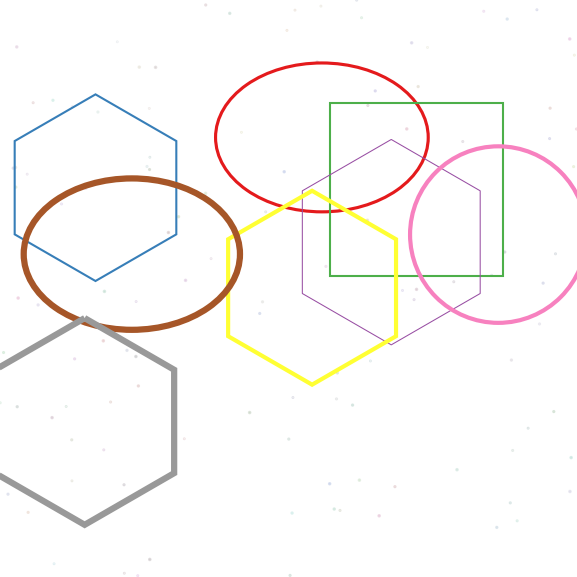[{"shape": "oval", "thickness": 1.5, "radius": 0.92, "center": [0.557, 0.761]}, {"shape": "hexagon", "thickness": 1, "radius": 0.81, "center": [0.165, 0.674]}, {"shape": "square", "thickness": 1, "radius": 0.75, "center": [0.721, 0.672]}, {"shape": "hexagon", "thickness": 0.5, "radius": 0.89, "center": [0.678, 0.58]}, {"shape": "hexagon", "thickness": 2, "radius": 0.84, "center": [0.54, 0.501]}, {"shape": "oval", "thickness": 3, "radius": 0.94, "center": [0.228, 0.559]}, {"shape": "circle", "thickness": 2, "radius": 0.76, "center": [0.863, 0.593]}, {"shape": "hexagon", "thickness": 3, "radius": 0.89, "center": [0.147, 0.269]}]